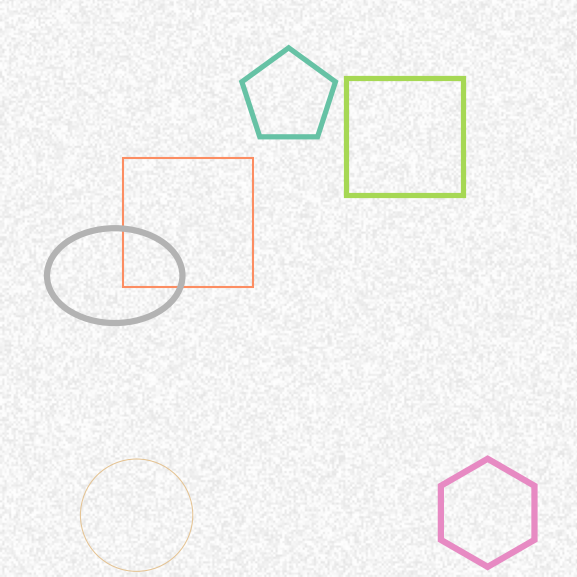[{"shape": "pentagon", "thickness": 2.5, "radius": 0.43, "center": [0.5, 0.831]}, {"shape": "square", "thickness": 1, "radius": 0.56, "center": [0.326, 0.614]}, {"shape": "hexagon", "thickness": 3, "radius": 0.47, "center": [0.844, 0.111]}, {"shape": "square", "thickness": 2.5, "radius": 0.51, "center": [0.7, 0.762]}, {"shape": "circle", "thickness": 0.5, "radius": 0.49, "center": [0.237, 0.107]}, {"shape": "oval", "thickness": 3, "radius": 0.59, "center": [0.199, 0.522]}]